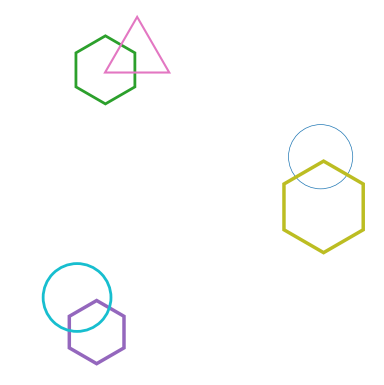[{"shape": "circle", "thickness": 0.5, "radius": 0.42, "center": [0.833, 0.593]}, {"shape": "hexagon", "thickness": 2, "radius": 0.44, "center": [0.274, 0.819]}, {"shape": "hexagon", "thickness": 2.5, "radius": 0.41, "center": [0.251, 0.137]}, {"shape": "triangle", "thickness": 1.5, "radius": 0.48, "center": [0.356, 0.86]}, {"shape": "hexagon", "thickness": 2.5, "radius": 0.59, "center": [0.841, 0.463]}, {"shape": "circle", "thickness": 2, "radius": 0.44, "center": [0.2, 0.227]}]